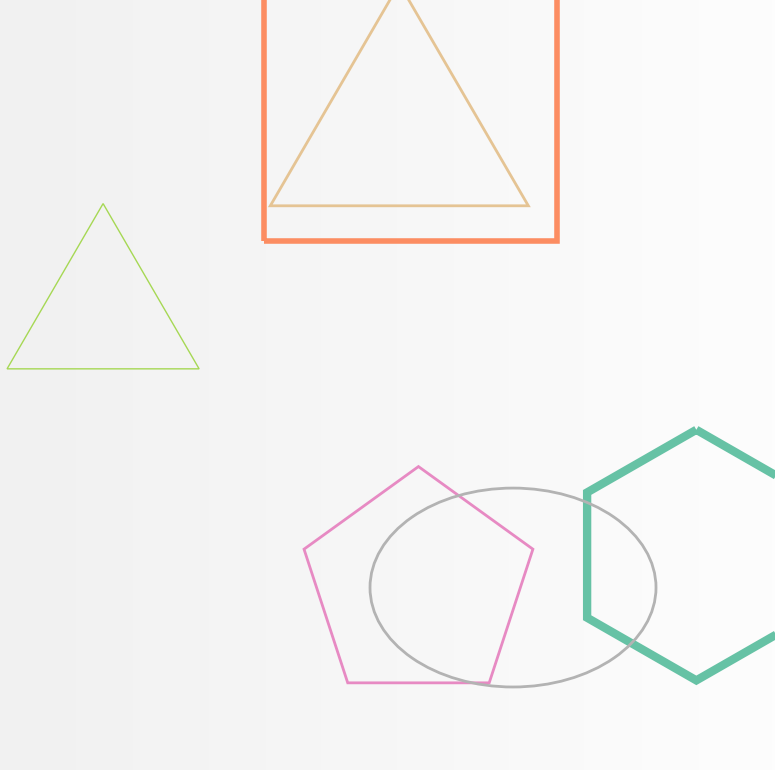[{"shape": "hexagon", "thickness": 3, "radius": 0.81, "center": [0.898, 0.279]}, {"shape": "square", "thickness": 2, "radius": 0.95, "center": [0.53, 0.877]}, {"shape": "pentagon", "thickness": 1, "radius": 0.78, "center": [0.54, 0.239]}, {"shape": "triangle", "thickness": 0.5, "radius": 0.72, "center": [0.133, 0.593]}, {"shape": "triangle", "thickness": 1, "radius": 0.96, "center": [0.515, 0.829]}, {"shape": "oval", "thickness": 1, "radius": 0.92, "center": [0.662, 0.237]}]